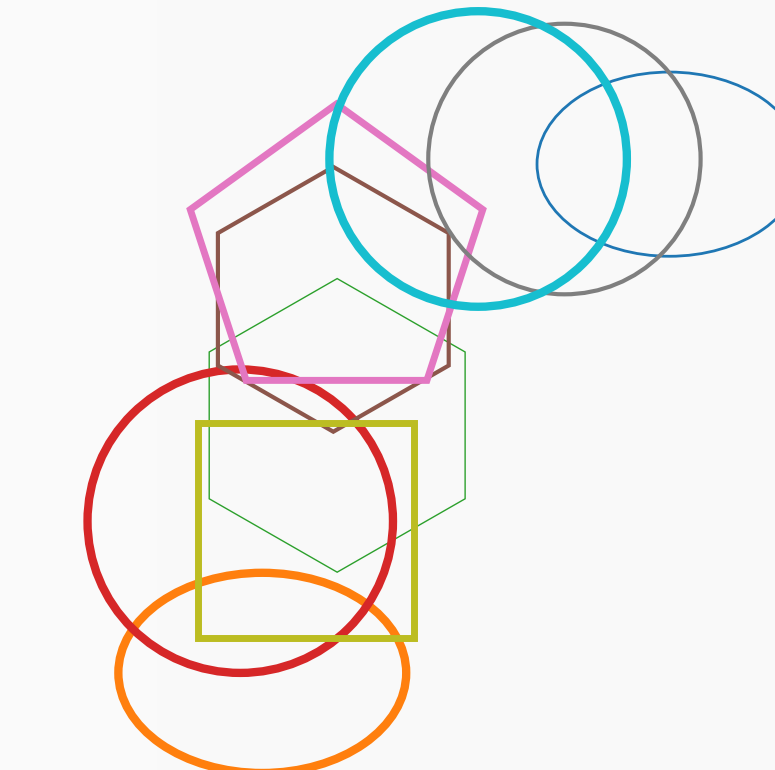[{"shape": "oval", "thickness": 1, "radius": 0.85, "center": [0.864, 0.787]}, {"shape": "oval", "thickness": 3, "radius": 0.93, "center": [0.338, 0.126]}, {"shape": "hexagon", "thickness": 0.5, "radius": 0.95, "center": [0.435, 0.448]}, {"shape": "circle", "thickness": 3, "radius": 0.99, "center": [0.31, 0.323]}, {"shape": "hexagon", "thickness": 1.5, "radius": 0.86, "center": [0.43, 0.611]}, {"shape": "pentagon", "thickness": 2.5, "radius": 0.99, "center": [0.434, 0.667]}, {"shape": "circle", "thickness": 1.5, "radius": 0.88, "center": [0.728, 0.793]}, {"shape": "square", "thickness": 2.5, "radius": 0.7, "center": [0.395, 0.311]}, {"shape": "circle", "thickness": 3, "radius": 0.96, "center": [0.617, 0.794]}]